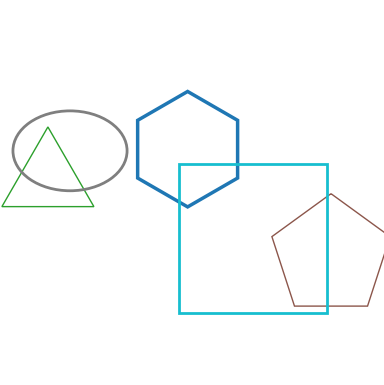[{"shape": "hexagon", "thickness": 2.5, "radius": 0.75, "center": [0.487, 0.612]}, {"shape": "triangle", "thickness": 1, "radius": 0.69, "center": [0.124, 0.532]}, {"shape": "pentagon", "thickness": 1, "radius": 0.81, "center": [0.86, 0.336]}, {"shape": "oval", "thickness": 2, "radius": 0.74, "center": [0.182, 0.608]}, {"shape": "square", "thickness": 2, "radius": 0.97, "center": [0.657, 0.38]}]